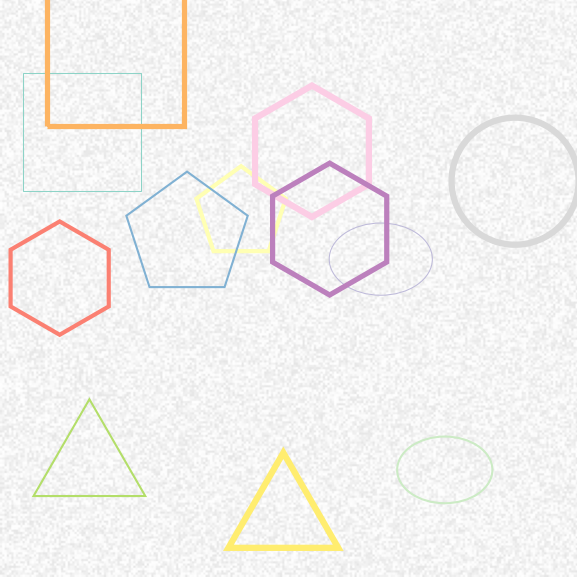[{"shape": "square", "thickness": 0.5, "radius": 0.51, "center": [0.142, 0.77]}, {"shape": "pentagon", "thickness": 2, "radius": 0.41, "center": [0.417, 0.63]}, {"shape": "oval", "thickness": 0.5, "radius": 0.45, "center": [0.659, 0.55]}, {"shape": "hexagon", "thickness": 2, "radius": 0.49, "center": [0.103, 0.518]}, {"shape": "pentagon", "thickness": 1, "radius": 0.55, "center": [0.324, 0.591]}, {"shape": "square", "thickness": 2.5, "radius": 0.59, "center": [0.2, 0.9]}, {"shape": "triangle", "thickness": 1, "radius": 0.56, "center": [0.155, 0.196]}, {"shape": "hexagon", "thickness": 3, "radius": 0.57, "center": [0.54, 0.737]}, {"shape": "circle", "thickness": 3, "radius": 0.55, "center": [0.892, 0.685]}, {"shape": "hexagon", "thickness": 2.5, "radius": 0.57, "center": [0.571, 0.602]}, {"shape": "oval", "thickness": 1, "radius": 0.41, "center": [0.77, 0.185]}, {"shape": "triangle", "thickness": 3, "radius": 0.55, "center": [0.491, 0.105]}]